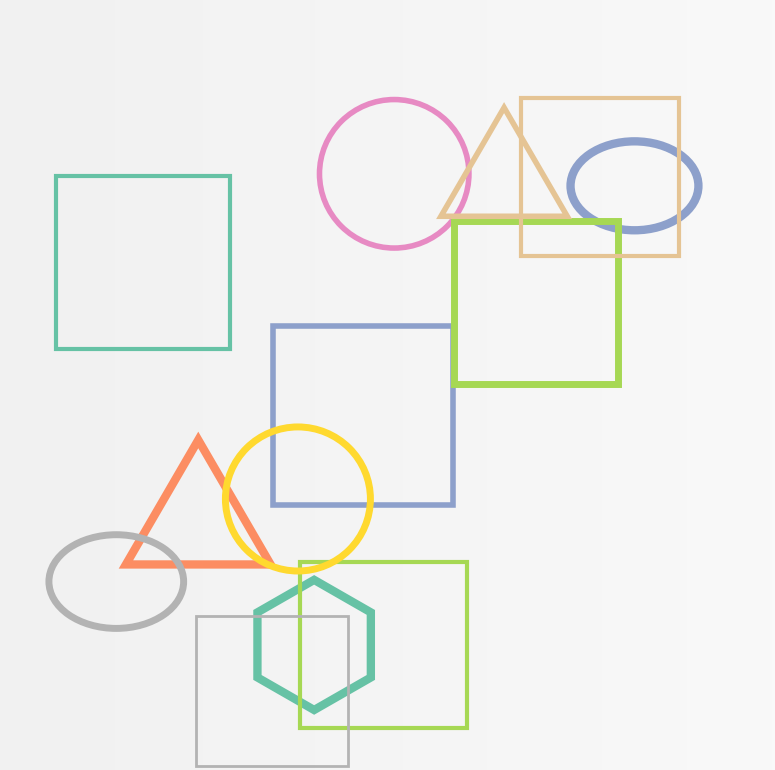[{"shape": "hexagon", "thickness": 3, "radius": 0.42, "center": [0.405, 0.162]}, {"shape": "square", "thickness": 1.5, "radius": 0.56, "center": [0.184, 0.659]}, {"shape": "triangle", "thickness": 3, "radius": 0.54, "center": [0.256, 0.321]}, {"shape": "oval", "thickness": 3, "radius": 0.41, "center": [0.819, 0.759]}, {"shape": "square", "thickness": 2, "radius": 0.58, "center": [0.469, 0.461]}, {"shape": "circle", "thickness": 2, "radius": 0.48, "center": [0.509, 0.774]}, {"shape": "square", "thickness": 1.5, "radius": 0.54, "center": [0.495, 0.162]}, {"shape": "square", "thickness": 2.5, "radius": 0.53, "center": [0.692, 0.607]}, {"shape": "circle", "thickness": 2.5, "radius": 0.47, "center": [0.384, 0.352]}, {"shape": "triangle", "thickness": 2, "radius": 0.47, "center": [0.65, 0.766]}, {"shape": "square", "thickness": 1.5, "radius": 0.51, "center": [0.774, 0.77]}, {"shape": "oval", "thickness": 2.5, "radius": 0.43, "center": [0.15, 0.245]}, {"shape": "square", "thickness": 1, "radius": 0.49, "center": [0.351, 0.102]}]